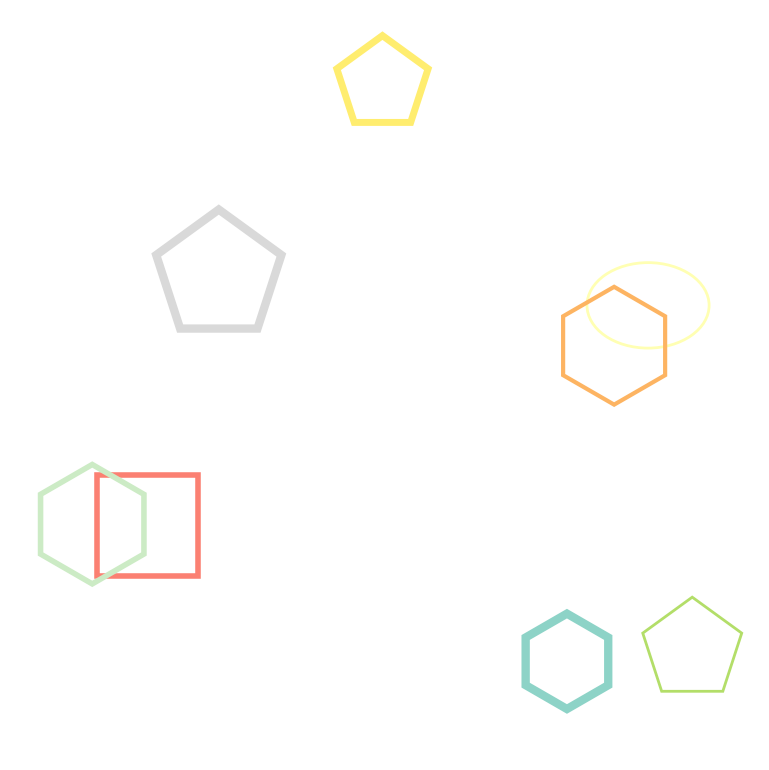[{"shape": "hexagon", "thickness": 3, "radius": 0.31, "center": [0.736, 0.141]}, {"shape": "oval", "thickness": 1, "radius": 0.4, "center": [0.842, 0.603]}, {"shape": "square", "thickness": 2, "radius": 0.33, "center": [0.192, 0.317]}, {"shape": "hexagon", "thickness": 1.5, "radius": 0.38, "center": [0.798, 0.551]}, {"shape": "pentagon", "thickness": 1, "radius": 0.34, "center": [0.899, 0.157]}, {"shape": "pentagon", "thickness": 3, "radius": 0.43, "center": [0.284, 0.642]}, {"shape": "hexagon", "thickness": 2, "radius": 0.39, "center": [0.12, 0.319]}, {"shape": "pentagon", "thickness": 2.5, "radius": 0.31, "center": [0.497, 0.891]}]